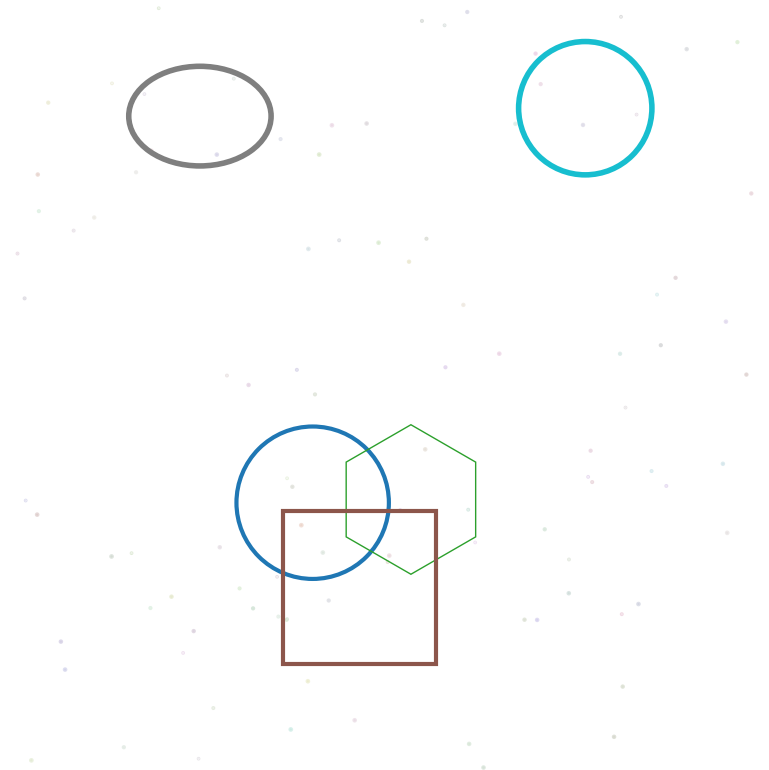[{"shape": "circle", "thickness": 1.5, "radius": 0.49, "center": [0.406, 0.347]}, {"shape": "hexagon", "thickness": 0.5, "radius": 0.49, "center": [0.534, 0.351]}, {"shape": "square", "thickness": 1.5, "radius": 0.5, "center": [0.467, 0.237]}, {"shape": "oval", "thickness": 2, "radius": 0.46, "center": [0.26, 0.849]}, {"shape": "circle", "thickness": 2, "radius": 0.43, "center": [0.76, 0.859]}]